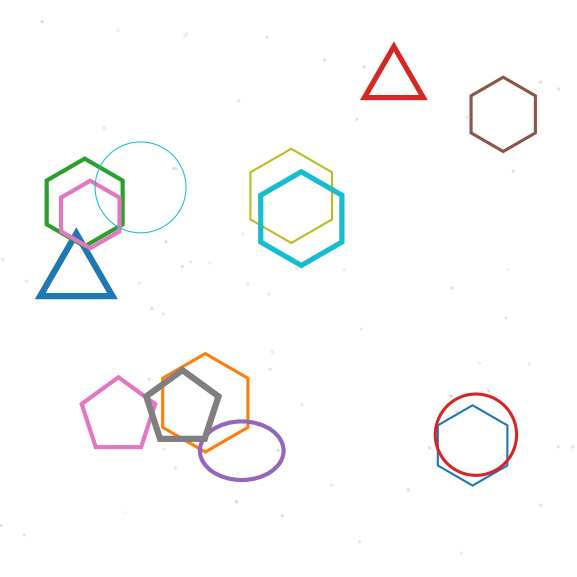[{"shape": "triangle", "thickness": 3, "radius": 0.36, "center": [0.132, 0.523]}, {"shape": "hexagon", "thickness": 1, "radius": 0.35, "center": [0.818, 0.228]}, {"shape": "hexagon", "thickness": 1.5, "radius": 0.43, "center": [0.355, 0.302]}, {"shape": "hexagon", "thickness": 2, "radius": 0.38, "center": [0.147, 0.649]}, {"shape": "triangle", "thickness": 2.5, "radius": 0.29, "center": [0.682, 0.86]}, {"shape": "circle", "thickness": 1.5, "radius": 0.35, "center": [0.824, 0.246]}, {"shape": "oval", "thickness": 2, "radius": 0.36, "center": [0.419, 0.219]}, {"shape": "hexagon", "thickness": 1.5, "radius": 0.32, "center": [0.871, 0.801]}, {"shape": "hexagon", "thickness": 2, "radius": 0.29, "center": [0.156, 0.628]}, {"shape": "pentagon", "thickness": 2, "radius": 0.33, "center": [0.205, 0.279]}, {"shape": "pentagon", "thickness": 3, "radius": 0.33, "center": [0.316, 0.292]}, {"shape": "hexagon", "thickness": 1, "radius": 0.41, "center": [0.504, 0.66]}, {"shape": "circle", "thickness": 0.5, "radius": 0.39, "center": [0.243, 0.675]}, {"shape": "hexagon", "thickness": 2.5, "radius": 0.41, "center": [0.522, 0.621]}]